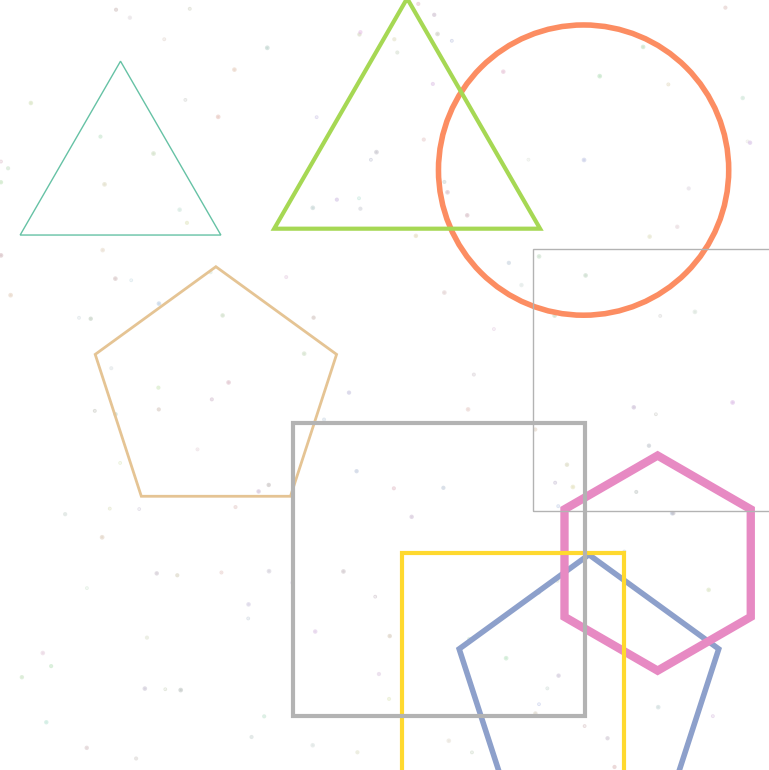[{"shape": "triangle", "thickness": 0.5, "radius": 0.75, "center": [0.157, 0.77]}, {"shape": "circle", "thickness": 2, "radius": 0.94, "center": [0.758, 0.779]}, {"shape": "pentagon", "thickness": 2, "radius": 0.89, "center": [0.765, 0.102]}, {"shape": "hexagon", "thickness": 3, "radius": 0.7, "center": [0.854, 0.269]}, {"shape": "triangle", "thickness": 1.5, "radius": 1.0, "center": [0.529, 0.803]}, {"shape": "square", "thickness": 1.5, "radius": 0.72, "center": [0.666, 0.138]}, {"shape": "pentagon", "thickness": 1, "radius": 0.82, "center": [0.28, 0.489]}, {"shape": "square", "thickness": 0.5, "radius": 0.85, "center": [0.862, 0.507]}, {"shape": "square", "thickness": 1.5, "radius": 0.95, "center": [0.57, 0.26]}]